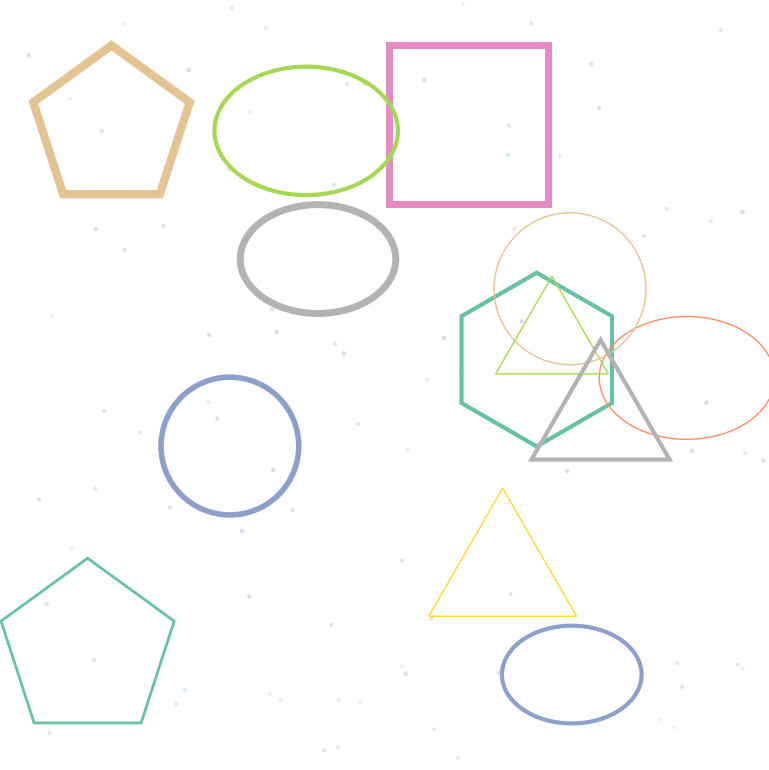[{"shape": "pentagon", "thickness": 1, "radius": 0.59, "center": [0.114, 0.157]}, {"shape": "hexagon", "thickness": 1.5, "radius": 0.56, "center": [0.697, 0.533]}, {"shape": "oval", "thickness": 0.5, "radius": 0.57, "center": [0.892, 0.509]}, {"shape": "circle", "thickness": 2, "radius": 0.45, "center": [0.299, 0.421]}, {"shape": "oval", "thickness": 1.5, "radius": 0.45, "center": [0.743, 0.124]}, {"shape": "square", "thickness": 2.5, "radius": 0.52, "center": [0.609, 0.838]}, {"shape": "triangle", "thickness": 0.5, "radius": 0.42, "center": [0.717, 0.557]}, {"shape": "oval", "thickness": 1.5, "radius": 0.6, "center": [0.398, 0.83]}, {"shape": "triangle", "thickness": 0.5, "radius": 0.55, "center": [0.653, 0.255]}, {"shape": "circle", "thickness": 0.5, "radius": 0.49, "center": [0.74, 0.625]}, {"shape": "pentagon", "thickness": 3, "radius": 0.53, "center": [0.145, 0.834]}, {"shape": "oval", "thickness": 2.5, "radius": 0.51, "center": [0.413, 0.664]}, {"shape": "triangle", "thickness": 1.5, "radius": 0.52, "center": [0.78, 0.455]}]